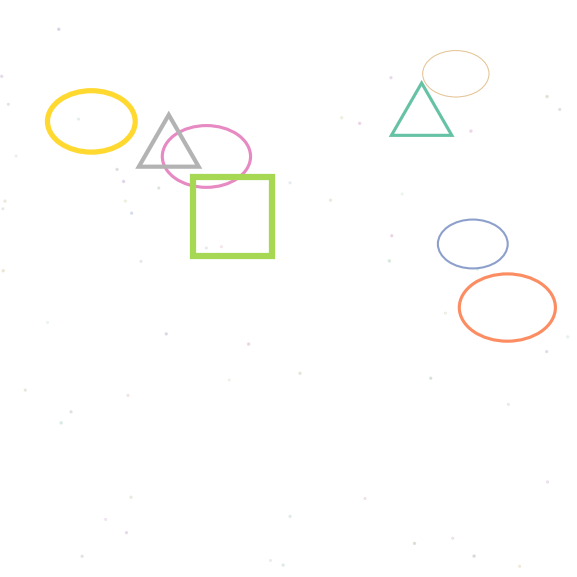[{"shape": "triangle", "thickness": 1.5, "radius": 0.3, "center": [0.73, 0.795]}, {"shape": "oval", "thickness": 1.5, "radius": 0.42, "center": [0.879, 0.467]}, {"shape": "oval", "thickness": 1, "radius": 0.3, "center": [0.819, 0.577]}, {"shape": "oval", "thickness": 1.5, "radius": 0.38, "center": [0.357, 0.728]}, {"shape": "square", "thickness": 3, "radius": 0.34, "center": [0.403, 0.624]}, {"shape": "oval", "thickness": 2.5, "radius": 0.38, "center": [0.158, 0.789]}, {"shape": "oval", "thickness": 0.5, "radius": 0.29, "center": [0.789, 0.871]}, {"shape": "triangle", "thickness": 2, "radius": 0.3, "center": [0.292, 0.74]}]